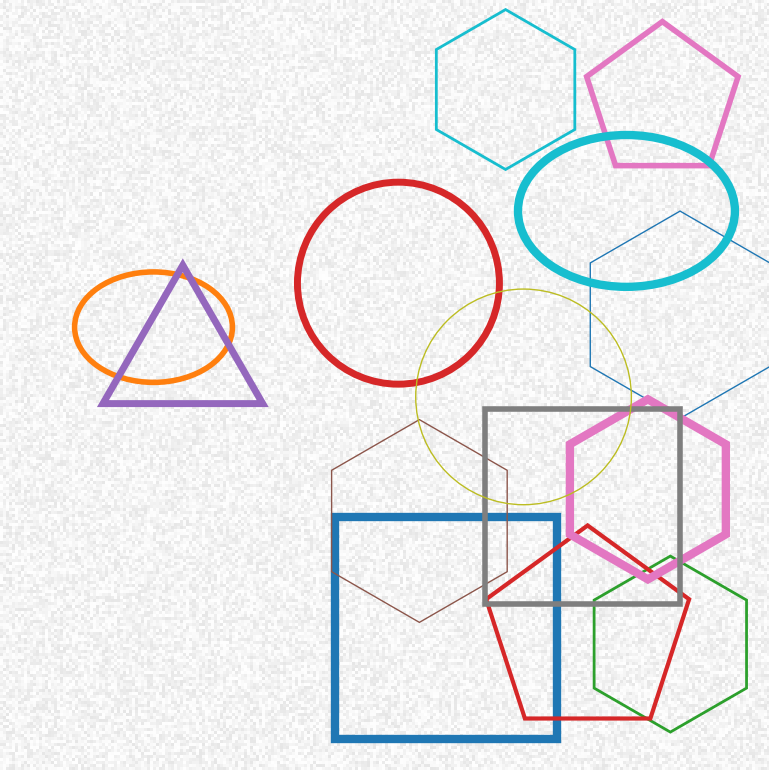[{"shape": "square", "thickness": 3, "radius": 0.72, "center": [0.58, 0.184]}, {"shape": "hexagon", "thickness": 0.5, "radius": 0.67, "center": [0.883, 0.591]}, {"shape": "oval", "thickness": 2, "radius": 0.51, "center": [0.199, 0.575]}, {"shape": "hexagon", "thickness": 1, "radius": 0.57, "center": [0.871, 0.164]}, {"shape": "circle", "thickness": 2.5, "radius": 0.66, "center": [0.517, 0.632]}, {"shape": "pentagon", "thickness": 1.5, "radius": 0.69, "center": [0.763, 0.179]}, {"shape": "triangle", "thickness": 2.5, "radius": 0.6, "center": [0.237, 0.536]}, {"shape": "hexagon", "thickness": 0.5, "radius": 0.66, "center": [0.545, 0.323]}, {"shape": "pentagon", "thickness": 2, "radius": 0.52, "center": [0.86, 0.869]}, {"shape": "hexagon", "thickness": 3, "radius": 0.58, "center": [0.841, 0.365]}, {"shape": "square", "thickness": 2, "radius": 0.63, "center": [0.756, 0.342]}, {"shape": "circle", "thickness": 0.5, "radius": 0.7, "center": [0.68, 0.485]}, {"shape": "oval", "thickness": 3, "radius": 0.7, "center": [0.814, 0.726]}, {"shape": "hexagon", "thickness": 1, "radius": 0.52, "center": [0.657, 0.884]}]